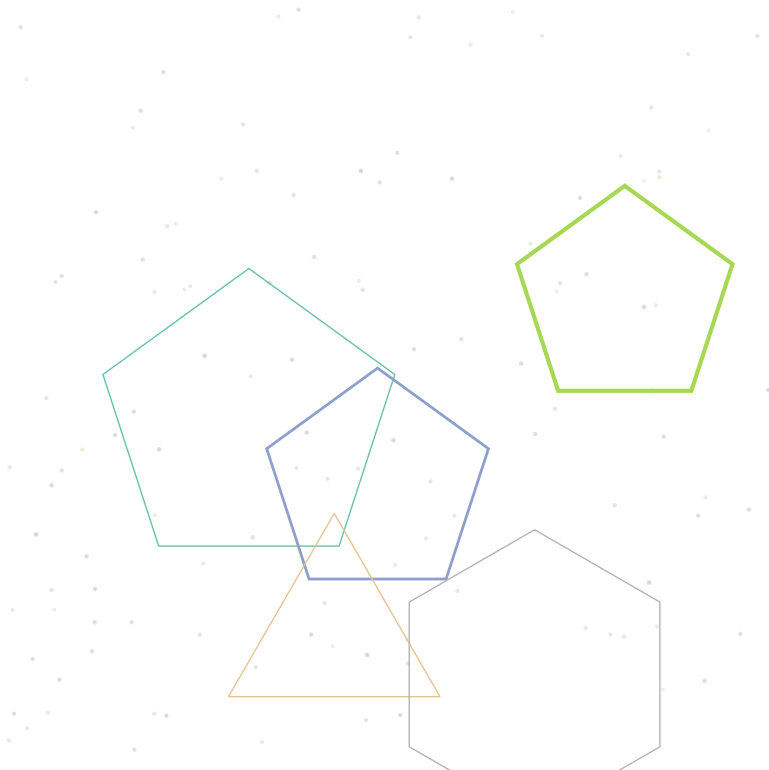[{"shape": "pentagon", "thickness": 0.5, "radius": 1.0, "center": [0.323, 0.452]}, {"shape": "pentagon", "thickness": 1, "radius": 0.76, "center": [0.49, 0.371]}, {"shape": "pentagon", "thickness": 1.5, "radius": 0.74, "center": [0.811, 0.611]}, {"shape": "triangle", "thickness": 0.5, "radius": 0.79, "center": [0.434, 0.175]}, {"shape": "hexagon", "thickness": 0.5, "radius": 0.94, "center": [0.694, 0.124]}]